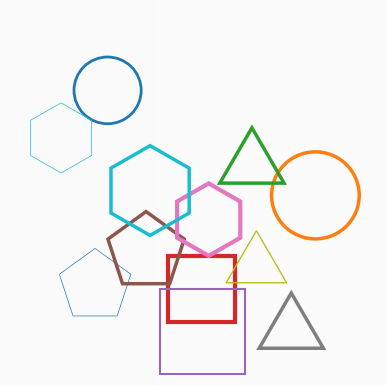[{"shape": "pentagon", "thickness": 0.5, "radius": 0.48, "center": [0.245, 0.258]}, {"shape": "circle", "thickness": 2, "radius": 0.43, "center": [0.278, 0.765]}, {"shape": "circle", "thickness": 2.5, "radius": 0.57, "center": [0.814, 0.493]}, {"shape": "triangle", "thickness": 2.5, "radius": 0.48, "center": [0.65, 0.572]}, {"shape": "square", "thickness": 3, "radius": 0.43, "center": [0.52, 0.25]}, {"shape": "square", "thickness": 1.5, "radius": 0.55, "center": [0.523, 0.139]}, {"shape": "pentagon", "thickness": 2.5, "radius": 0.52, "center": [0.377, 0.347]}, {"shape": "hexagon", "thickness": 3, "radius": 0.47, "center": [0.539, 0.43]}, {"shape": "triangle", "thickness": 2.5, "radius": 0.48, "center": [0.752, 0.143]}, {"shape": "triangle", "thickness": 1, "radius": 0.45, "center": [0.662, 0.311]}, {"shape": "hexagon", "thickness": 0.5, "radius": 0.46, "center": [0.158, 0.642]}, {"shape": "hexagon", "thickness": 2.5, "radius": 0.58, "center": [0.387, 0.505]}]